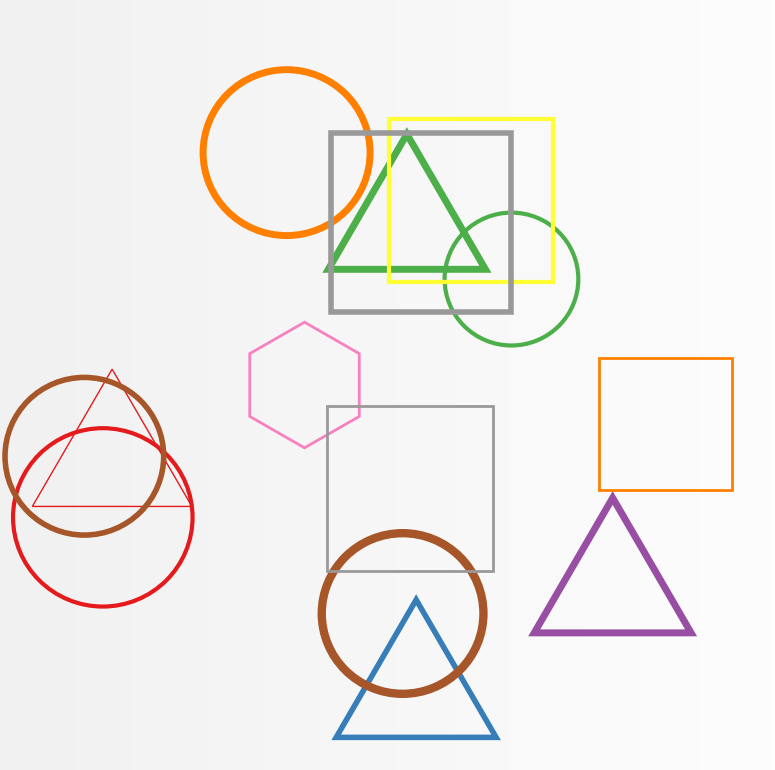[{"shape": "triangle", "thickness": 0.5, "radius": 0.59, "center": [0.145, 0.402]}, {"shape": "circle", "thickness": 1.5, "radius": 0.58, "center": [0.133, 0.328]}, {"shape": "triangle", "thickness": 2, "radius": 0.6, "center": [0.537, 0.102]}, {"shape": "triangle", "thickness": 2.5, "radius": 0.59, "center": [0.525, 0.709]}, {"shape": "circle", "thickness": 1.5, "radius": 0.43, "center": [0.66, 0.638]}, {"shape": "triangle", "thickness": 2.5, "radius": 0.58, "center": [0.791, 0.237]}, {"shape": "square", "thickness": 1, "radius": 0.43, "center": [0.859, 0.449]}, {"shape": "circle", "thickness": 2.5, "radius": 0.54, "center": [0.37, 0.802]}, {"shape": "square", "thickness": 1.5, "radius": 0.53, "center": [0.608, 0.74]}, {"shape": "circle", "thickness": 3, "radius": 0.52, "center": [0.519, 0.203]}, {"shape": "circle", "thickness": 2, "radius": 0.51, "center": [0.109, 0.407]}, {"shape": "hexagon", "thickness": 1, "radius": 0.41, "center": [0.393, 0.5]}, {"shape": "square", "thickness": 2, "radius": 0.58, "center": [0.544, 0.711]}, {"shape": "square", "thickness": 1, "radius": 0.54, "center": [0.529, 0.366]}]